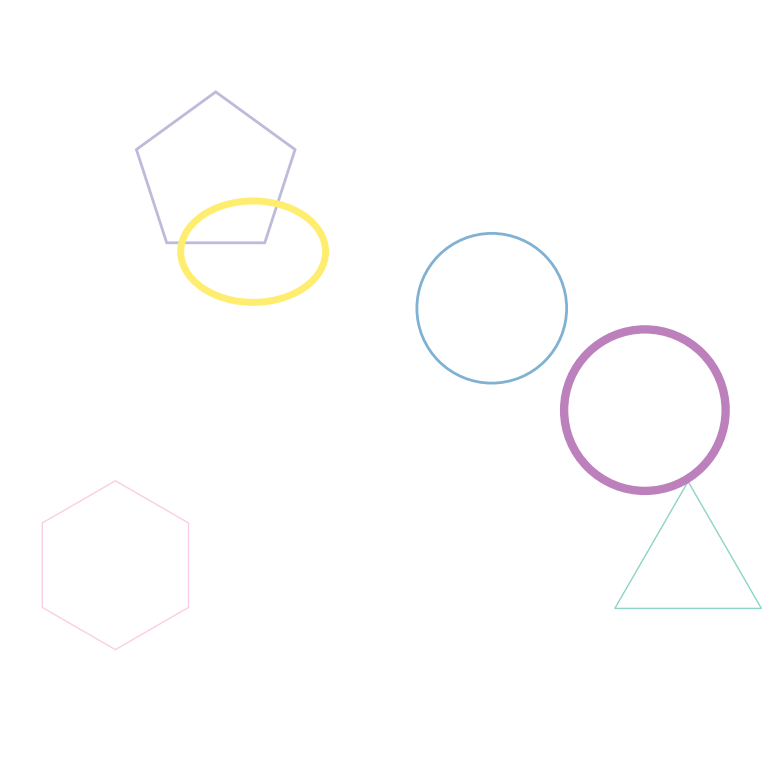[{"shape": "triangle", "thickness": 0.5, "radius": 0.55, "center": [0.894, 0.265]}, {"shape": "pentagon", "thickness": 1, "radius": 0.54, "center": [0.28, 0.772]}, {"shape": "circle", "thickness": 1, "radius": 0.49, "center": [0.639, 0.6]}, {"shape": "hexagon", "thickness": 0.5, "radius": 0.55, "center": [0.15, 0.266]}, {"shape": "circle", "thickness": 3, "radius": 0.52, "center": [0.837, 0.467]}, {"shape": "oval", "thickness": 2.5, "radius": 0.47, "center": [0.329, 0.673]}]